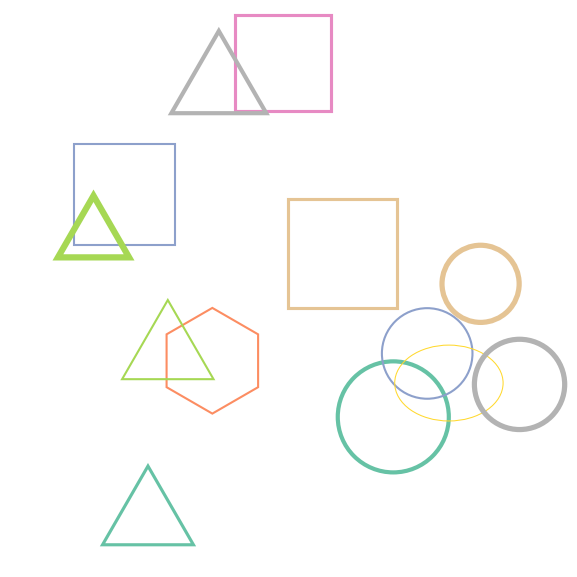[{"shape": "circle", "thickness": 2, "radius": 0.48, "center": [0.681, 0.277]}, {"shape": "triangle", "thickness": 1.5, "radius": 0.45, "center": [0.256, 0.101]}, {"shape": "hexagon", "thickness": 1, "radius": 0.46, "center": [0.368, 0.374]}, {"shape": "circle", "thickness": 1, "radius": 0.39, "center": [0.74, 0.387]}, {"shape": "square", "thickness": 1, "radius": 0.44, "center": [0.215, 0.663]}, {"shape": "square", "thickness": 1.5, "radius": 0.41, "center": [0.49, 0.89]}, {"shape": "triangle", "thickness": 3, "radius": 0.36, "center": [0.162, 0.589]}, {"shape": "triangle", "thickness": 1, "radius": 0.46, "center": [0.291, 0.388]}, {"shape": "oval", "thickness": 0.5, "radius": 0.47, "center": [0.777, 0.336]}, {"shape": "square", "thickness": 1.5, "radius": 0.47, "center": [0.593, 0.561]}, {"shape": "circle", "thickness": 2.5, "radius": 0.33, "center": [0.832, 0.508]}, {"shape": "circle", "thickness": 2.5, "radius": 0.39, "center": [0.9, 0.333]}, {"shape": "triangle", "thickness": 2, "radius": 0.47, "center": [0.379, 0.851]}]